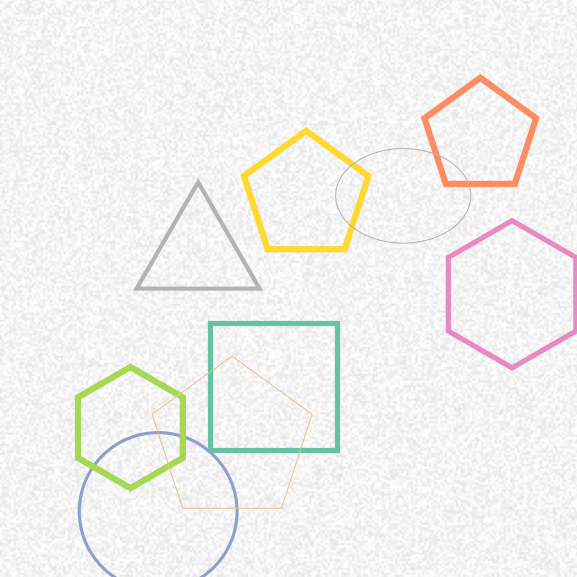[{"shape": "square", "thickness": 2.5, "radius": 0.55, "center": [0.474, 0.329]}, {"shape": "pentagon", "thickness": 3, "radius": 0.51, "center": [0.832, 0.763]}, {"shape": "circle", "thickness": 1.5, "radius": 0.68, "center": [0.274, 0.113]}, {"shape": "hexagon", "thickness": 2.5, "radius": 0.64, "center": [0.887, 0.49]}, {"shape": "hexagon", "thickness": 3, "radius": 0.52, "center": [0.226, 0.259]}, {"shape": "pentagon", "thickness": 3, "radius": 0.57, "center": [0.53, 0.659]}, {"shape": "pentagon", "thickness": 0.5, "radius": 0.73, "center": [0.402, 0.237]}, {"shape": "oval", "thickness": 0.5, "radius": 0.58, "center": [0.698, 0.66]}, {"shape": "triangle", "thickness": 2, "radius": 0.61, "center": [0.343, 0.561]}]